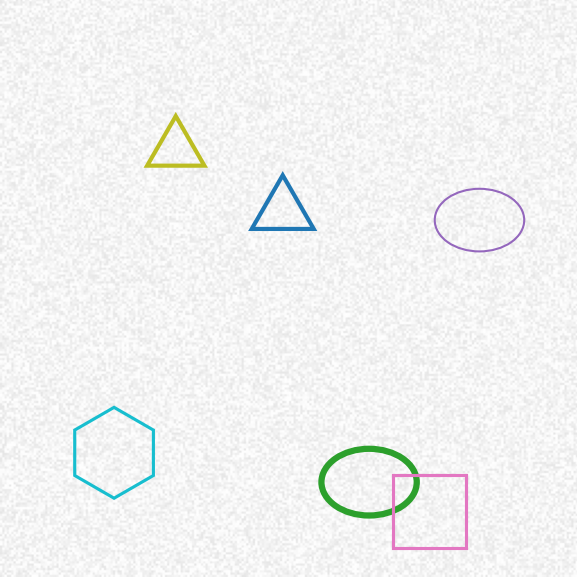[{"shape": "triangle", "thickness": 2, "radius": 0.31, "center": [0.49, 0.634]}, {"shape": "oval", "thickness": 3, "radius": 0.41, "center": [0.639, 0.164]}, {"shape": "oval", "thickness": 1, "radius": 0.39, "center": [0.83, 0.618]}, {"shape": "square", "thickness": 1.5, "radius": 0.32, "center": [0.744, 0.113]}, {"shape": "triangle", "thickness": 2, "radius": 0.29, "center": [0.304, 0.741]}, {"shape": "hexagon", "thickness": 1.5, "radius": 0.39, "center": [0.198, 0.215]}]